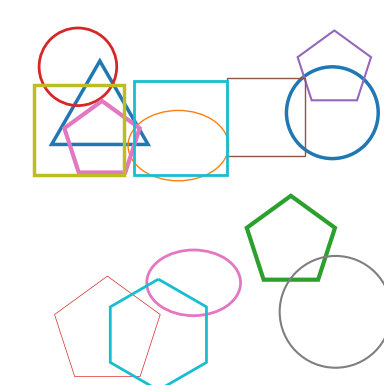[{"shape": "circle", "thickness": 2.5, "radius": 0.6, "center": [0.863, 0.707]}, {"shape": "triangle", "thickness": 2.5, "radius": 0.72, "center": [0.259, 0.697]}, {"shape": "oval", "thickness": 1, "radius": 0.65, "center": [0.463, 0.622]}, {"shape": "pentagon", "thickness": 3, "radius": 0.6, "center": [0.756, 0.371]}, {"shape": "pentagon", "thickness": 0.5, "radius": 0.72, "center": [0.279, 0.138]}, {"shape": "circle", "thickness": 2, "radius": 0.5, "center": [0.202, 0.827]}, {"shape": "pentagon", "thickness": 1.5, "radius": 0.5, "center": [0.868, 0.821]}, {"shape": "square", "thickness": 1, "radius": 0.51, "center": [0.691, 0.696]}, {"shape": "oval", "thickness": 2, "radius": 0.61, "center": [0.503, 0.265]}, {"shape": "pentagon", "thickness": 3, "radius": 0.51, "center": [0.265, 0.635]}, {"shape": "circle", "thickness": 1.5, "radius": 0.73, "center": [0.872, 0.19]}, {"shape": "square", "thickness": 2.5, "radius": 0.58, "center": [0.206, 0.663]}, {"shape": "hexagon", "thickness": 2, "radius": 0.72, "center": [0.411, 0.131]}, {"shape": "square", "thickness": 2, "radius": 0.61, "center": [0.469, 0.668]}]